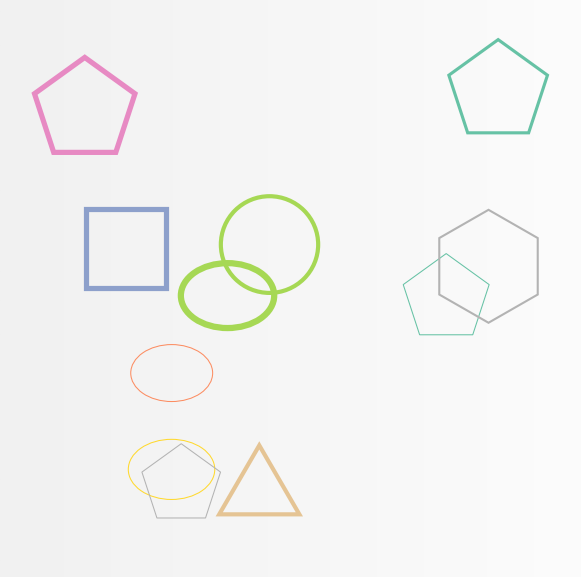[{"shape": "pentagon", "thickness": 1.5, "radius": 0.45, "center": [0.857, 0.841]}, {"shape": "pentagon", "thickness": 0.5, "radius": 0.39, "center": [0.768, 0.482]}, {"shape": "oval", "thickness": 0.5, "radius": 0.35, "center": [0.295, 0.353]}, {"shape": "square", "thickness": 2.5, "radius": 0.34, "center": [0.216, 0.57]}, {"shape": "pentagon", "thickness": 2.5, "radius": 0.45, "center": [0.146, 0.809]}, {"shape": "oval", "thickness": 3, "radius": 0.4, "center": [0.391, 0.487]}, {"shape": "circle", "thickness": 2, "radius": 0.42, "center": [0.464, 0.576]}, {"shape": "oval", "thickness": 0.5, "radius": 0.37, "center": [0.295, 0.186]}, {"shape": "triangle", "thickness": 2, "radius": 0.4, "center": [0.446, 0.148]}, {"shape": "pentagon", "thickness": 0.5, "radius": 0.36, "center": [0.312, 0.16]}, {"shape": "hexagon", "thickness": 1, "radius": 0.49, "center": [0.84, 0.538]}]